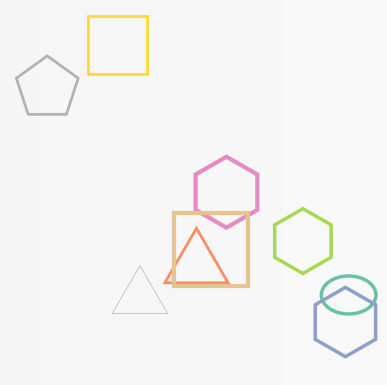[{"shape": "oval", "thickness": 2.5, "radius": 0.35, "center": [0.9, 0.234]}, {"shape": "triangle", "thickness": 2, "radius": 0.47, "center": [0.507, 0.313]}, {"shape": "hexagon", "thickness": 2.5, "radius": 0.45, "center": [0.891, 0.164]}, {"shape": "hexagon", "thickness": 3, "radius": 0.46, "center": [0.584, 0.501]}, {"shape": "hexagon", "thickness": 2.5, "radius": 0.42, "center": [0.782, 0.374]}, {"shape": "square", "thickness": 2, "radius": 0.38, "center": [0.303, 0.883]}, {"shape": "square", "thickness": 3, "radius": 0.48, "center": [0.545, 0.352]}, {"shape": "pentagon", "thickness": 2, "radius": 0.42, "center": [0.122, 0.771]}, {"shape": "triangle", "thickness": 0.5, "radius": 0.41, "center": [0.361, 0.227]}]